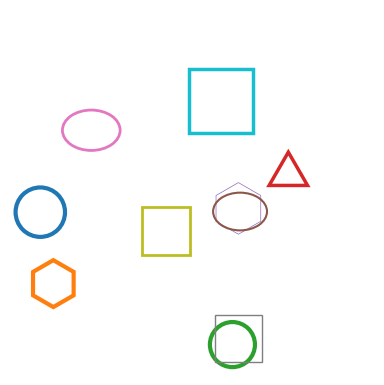[{"shape": "circle", "thickness": 3, "radius": 0.32, "center": [0.105, 0.449]}, {"shape": "hexagon", "thickness": 3, "radius": 0.3, "center": [0.139, 0.263]}, {"shape": "circle", "thickness": 3, "radius": 0.29, "center": [0.604, 0.105]}, {"shape": "triangle", "thickness": 2.5, "radius": 0.29, "center": [0.749, 0.547]}, {"shape": "hexagon", "thickness": 0.5, "radius": 0.34, "center": [0.619, 0.459]}, {"shape": "oval", "thickness": 1.5, "radius": 0.35, "center": [0.624, 0.451]}, {"shape": "oval", "thickness": 2, "radius": 0.37, "center": [0.237, 0.662]}, {"shape": "square", "thickness": 1, "radius": 0.3, "center": [0.62, 0.121]}, {"shape": "square", "thickness": 2, "radius": 0.31, "center": [0.431, 0.4]}, {"shape": "square", "thickness": 2.5, "radius": 0.42, "center": [0.575, 0.737]}]